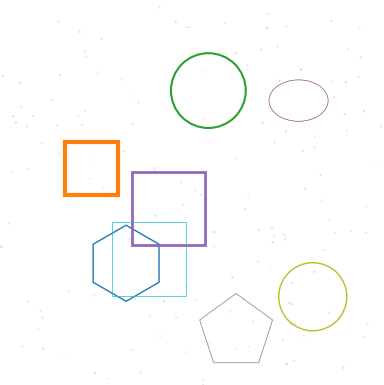[{"shape": "hexagon", "thickness": 1, "radius": 0.49, "center": [0.328, 0.316]}, {"shape": "square", "thickness": 3, "radius": 0.35, "center": [0.238, 0.562]}, {"shape": "circle", "thickness": 1.5, "radius": 0.49, "center": [0.541, 0.765]}, {"shape": "square", "thickness": 2, "radius": 0.47, "center": [0.438, 0.459]}, {"shape": "oval", "thickness": 0.5, "radius": 0.38, "center": [0.775, 0.739]}, {"shape": "pentagon", "thickness": 0.5, "radius": 0.5, "center": [0.613, 0.138]}, {"shape": "circle", "thickness": 1, "radius": 0.44, "center": [0.812, 0.229]}, {"shape": "square", "thickness": 0.5, "radius": 0.48, "center": [0.386, 0.326]}]